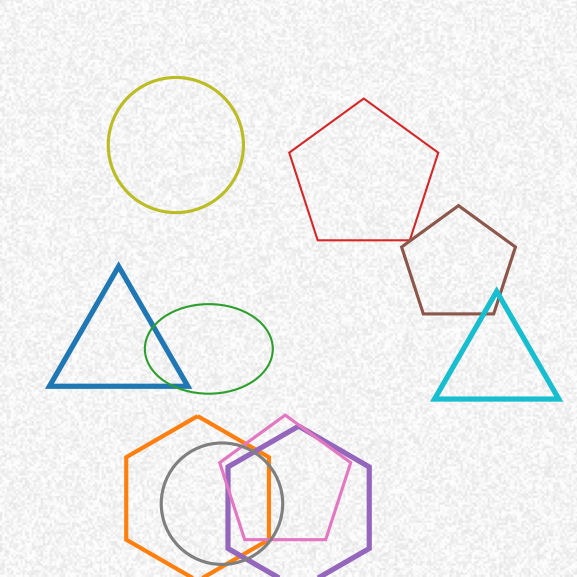[{"shape": "triangle", "thickness": 2.5, "radius": 0.69, "center": [0.205, 0.399]}, {"shape": "hexagon", "thickness": 2, "radius": 0.71, "center": [0.342, 0.136]}, {"shape": "oval", "thickness": 1, "radius": 0.55, "center": [0.362, 0.395]}, {"shape": "pentagon", "thickness": 1, "radius": 0.68, "center": [0.63, 0.693]}, {"shape": "hexagon", "thickness": 2.5, "radius": 0.71, "center": [0.517, 0.12]}, {"shape": "pentagon", "thickness": 1.5, "radius": 0.52, "center": [0.794, 0.539]}, {"shape": "pentagon", "thickness": 1.5, "radius": 0.6, "center": [0.494, 0.161]}, {"shape": "circle", "thickness": 1.5, "radius": 0.53, "center": [0.384, 0.127]}, {"shape": "circle", "thickness": 1.5, "radius": 0.59, "center": [0.305, 0.748]}, {"shape": "triangle", "thickness": 2.5, "radius": 0.62, "center": [0.86, 0.37]}]